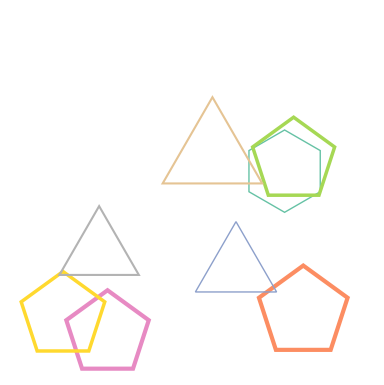[{"shape": "hexagon", "thickness": 1, "radius": 0.53, "center": [0.739, 0.555]}, {"shape": "pentagon", "thickness": 3, "radius": 0.61, "center": [0.788, 0.189]}, {"shape": "triangle", "thickness": 1, "radius": 0.61, "center": [0.613, 0.303]}, {"shape": "pentagon", "thickness": 3, "radius": 0.56, "center": [0.279, 0.134]}, {"shape": "pentagon", "thickness": 2.5, "radius": 0.56, "center": [0.763, 0.584]}, {"shape": "pentagon", "thickness": 2.5, "radius": 0.57, "center": [0.164, 0.181]}, {"shape": "triangle", "thickness": 1.5, "radius": 0.75, "center": [0.552, 0.598]}, {"shape": "triangle", "thickness": 1.5, "radius": 0.6, "center": [0.257, 0.345]}]